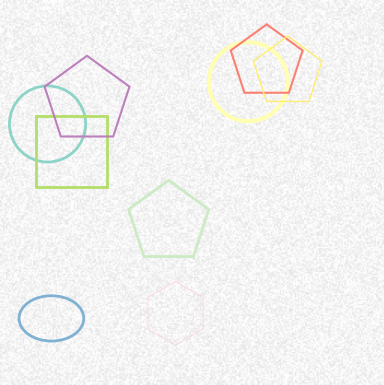[{"shape": "circle", "thickness": 2, "radius": 0.49, "center": [0.123, 0.678]}, {"shape": "circle", "thickness": 3, "radius": 0.51, "center": [0.645, 0.788]}, {"shape": "pentagon", "thickness": 1.5, "radius": 0.49, "center": [0.693, 0.839]}, {"shape": "oval", "thickness": 2, "radius": 0.42, "center": [0.134, 0.173]}, {"shape": "square", "thickness": 2, "radius": 0.46, "center": [0.187, 0.606]}, {"shape": "hexagon", "thickness": 0.5, "radius": 0.41, "center": [0.456, 0.186]}, {"shape": "pentagon", "thickness": 1.5, "radius": 0.58, "center": [0.226, 0.739]}, {"shape": "pentagon", "thickness": 2, "radius": 0.55, "center": [0.438, 0.422]}, {"shape": "pentagon", "thickness": 1, "radius": 0.47, "center": [0.747, 0.812]}]